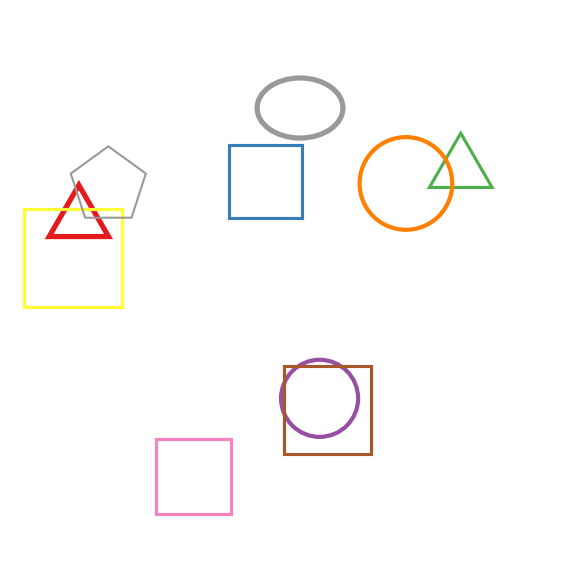[{"shape": "triangle", "thickness": 2.5, "radius": 0.3, "center": [0.137, 0.619]}, {"shape": "square", "thickness": 1.5, "radius": 0.31, "center": [0.459, 0.685]}, {"shape": "triangle", "thickness": 1.5, "radius": 0.31, "center": [0.798, 0.706]}, {"shape": "circle", "thickness": 2, "radius": 0.33, "center": [0.553, 0.309]}, {"shape": "circle", "thickness": 2, "radius": 0.4, "center": [0.703, 0.681]}, {"shape": "square", "thickness": 1.5, "radius": 0.42, "center": [0.126, 0.553]}, {"shape": "square", "thickness": 1.5, "radius": 0.38, "center": [0.567, 0.289]}, {"shape": "square", "thickness": 1.5, "radius": 0.32, "center": [0.335, 0.175]}, {"shape": "oval", "thickness": 2.5, "radius": 0.37, "center": [0.52, 0.812]}, {"shape": "pentagon", "thickness": 1, "radius": 0.34, "center": [0.188, 0.677]}]